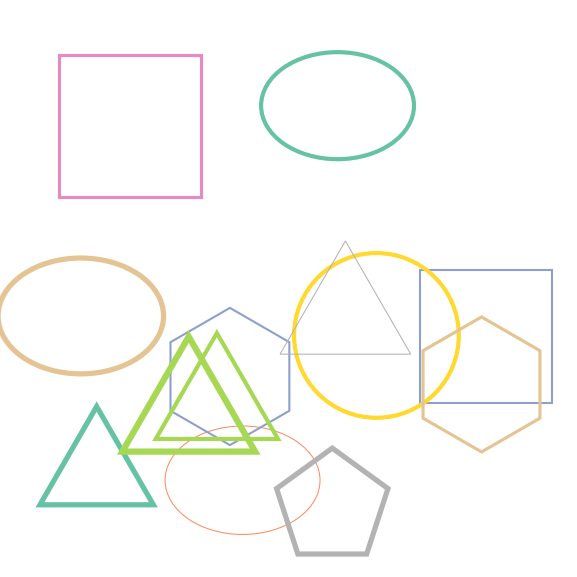[{"shape": "oval", "thickness": 2, "radius": 0.66, "center": [0.584, 0.816]}, {"shape": "triangle", "thickness": 2.5, "radius": 0.57, "center": [0.167, 0.182]}, {"shape": "oval", "thickness": 0.5, "radius": 0.67, "center": [0.42, 0.168]}, {"shape": "hexagon", "thickness": 1, "radius": 0.59, "center": [0.398, 0.347]}, {"shape": "square", "thickness": 1, "radius": 0.57, "center": [0.842, 0.416]}, {"shape": "square", "thickness": 1.5, "radius": 0.61, "center": [0.225, 0.781]}, {"shape": "triangle", "thickness": 2, "radius": 0.61, "center": [0.376, 0.3]}, {"shape": "triangle", "thickness": 3, "radius": 0.66, "center": [0.327, 0.284]}, {"shape": "circle", "thickness": 2, "radius": 0.71, "center": [0.652, 0.418]}, {"shape": "hexagon", "thickness": 1.5, "radius": 0.58, "center": [0.834, 0.333]}, {"shape": "oval", "thickness": 2.5, "radius": 0.72, "center": [0.14, 0.452]}, {"shape": "triangle", "thickness": 0.5, "radius": 0.65, "center": [0.598, 0.451]}, {"shape": "pentagon", "thickness": 2.5, "radius": 0.51, "center": [0.575, 0.122]}]